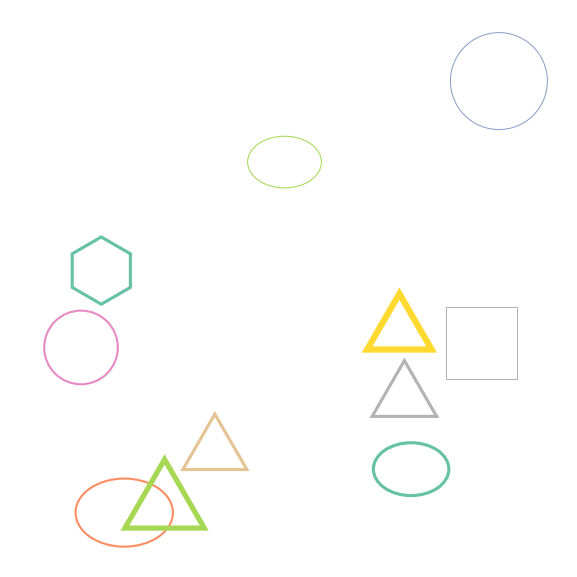[{"shape": "hexagon", "thickness": 1.5, "radius": 0.29, "center": [0.175, 0.531]}, {"shape": "oval", "thickness": 1.5, "radius": 0.33, "center": [0.712, 0.187]}, {"shape": "oval", "thickness": 1, "radius": 0.42, "center": [0.215, 0.111]}, {"shape": "circle", "thickness": 0.5, "radius": 0.42, "center": [0.864, 0.859]}, {"shape": "circle", "thickness": 1, "radius": 0.32, "center": [0.14, 0.397]}, {"shape": "oval", "thickness": 0.5, "radius": 0.32, "center": [0.493, 0.719]}, {"shape": "triangle", "thickness": 2.5, "radius": 0.4, "center": [0.285, 0.124]}, {"shape": "triangle", "thickness": 3, "radius": 0.32, "center": [0.692, 0.426]}, {"shape": "triangle", "thickness": 1.5, "radius": 0.32, "center": [0.372, 0.218]}, {"shape": "square", "thickness": 0.5, "radius": 0.31, "center": [0.834, 0.406]}, {"shape": "triangle", "thickness": 1.5, "radius": 0.32, "center": [0.7, 0.31]}]